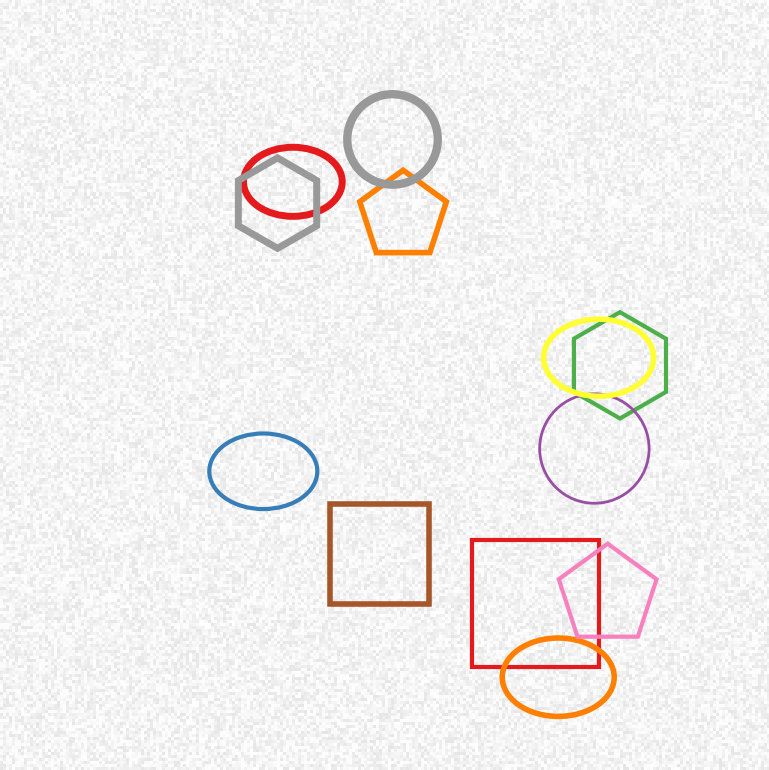[{"shape": "oval", "thickness": 2.5, "radius": 0.32, "center": [0.38, 0.764]}, {"shape": "square", "thickness": 1.5, "radius": 0.41, "center": [0.696, 0.217]}, {"shape": "oval", "thickness": 1.5, "radius": 0.35, "center": [0.342, 0.388]}, {"shape": "hexagon", "thickness": 1.5, "radius": 0.35, "center": [0.805, 0.526]}, {"shape": "circle", "thickness": 1, "radius": 0.36, "center": [0.772, 0.417]}, {"shape": "pentagon", "thickness": 2, "radius": 0.3, "center": [0.523, 0.72]}, {"shape": "oval", "thickness": 2, "radius": 0.36, "center": [0.725, 0.121]}, {"shape": "oval", "thickness": 2, "radius": 0.36, "center": [0.777, 0.535]}, {"shape": "square", "thickness": 2, "radius": 0.32, "center": [0.493, 0.281]}, {"shape": "pentagon", "thickness": 1.5, "radius": 0.33, "center": [0.789, 0.227]}, {"shape": "circle", "thickness": 3, "radius": 0.29, "center": [0.51, 0.819]}, {"shape": "hexagon", "thickness": 2.5, "radius": 0.29, "center": [0.36, 0.736]}]